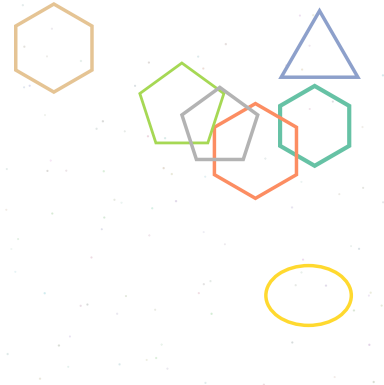[{"shape": "hexagon", "thickness": 3, "radius": 0.52, "center": [0.817, 0.673]}, {"shape": "hexagon", "thickness": 2.5, "radius": 0.62, "center": [0.663, 0.608]}, {"shape": "triangle", "thickness": 2.5, "radius": 0.57, "center": [0.83, 0.857]}, {"shape": "pentagon", "thickness": 2, "radius": 0.57, "center": [0.472, 0.722]}, {"shape": "oval", "thickness": 2.5, "radius": 0.55, "center": [0.802, 0.232]}, {"shape": "hexagon", "thickness": 2.5, "radius": 0.57, "center": [0.14, 0.875]}, {"shape": "pentagon", "thickness": 2.5, "radius": 0.52, "center": [0.571, 0.669]}]